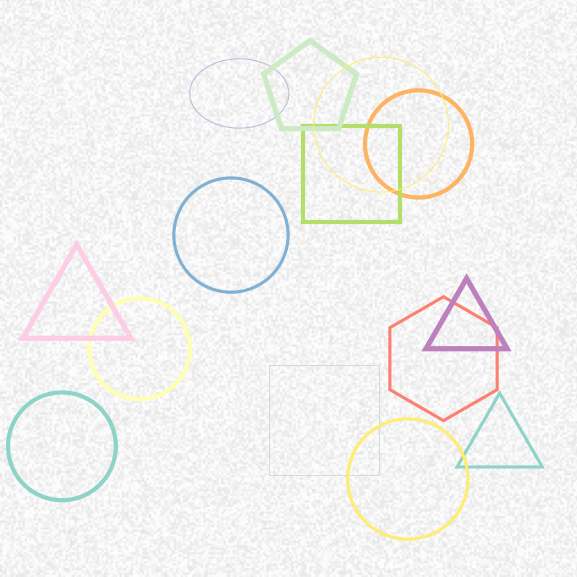[{"shape": "circle", "thickness": 2, "radius": 0.47, "center": [0.107, 0.226]}, {"shape": "triangle", "thickness": 1.5, "radius": 0.43, "center": [0.865, 0.233]}, {"shape": "circle", "thickness": 2, "radius": 0.44, "center": [0.242, 0.395]}, {"shape": "oval", "thickness": 0.5, "radius": 0.43, "center": [0.414, 0.837]}, {"shape": "hexagon", "thickness": 1.5, "radius": 0.54, "center": [0.768, 0.378]}, {"shape": "circle", "thickness": 1.5, "radius": 0.49, "center": [0.4, 0.592]}, {"shape": "circle", "thickness": 2, "radius": 0.46, "center": [0.725, 0.75]}, {"shape": "square", "thickness": 2, "radius": 0.42, "center": [0.609, 0.697]}, {"shape": "triangle", "thickness": 2.5, "radius": 0.54, "center": [0.133, 0.467]}, {"shape": "square", "thickness": 0.5, "radius": 0.48, "center": [0.561, 0.272]}, {"shape": "triangle", "thickness": 2.5, "radius": 0.41, "center": [0.808, 0.436]}, {"shape": "pentagon", "thickness": 2.5, "radius": 0.42, "center": [0.537, 0.845]}, {"shape": "circle", "thickness": 0.5, "radius": 0.58, "center": [0.66, 0.783]}, {"shape": "circle", "thickness": 1.5, "radius": 0.52, "center": [0.706, 0.17]}]